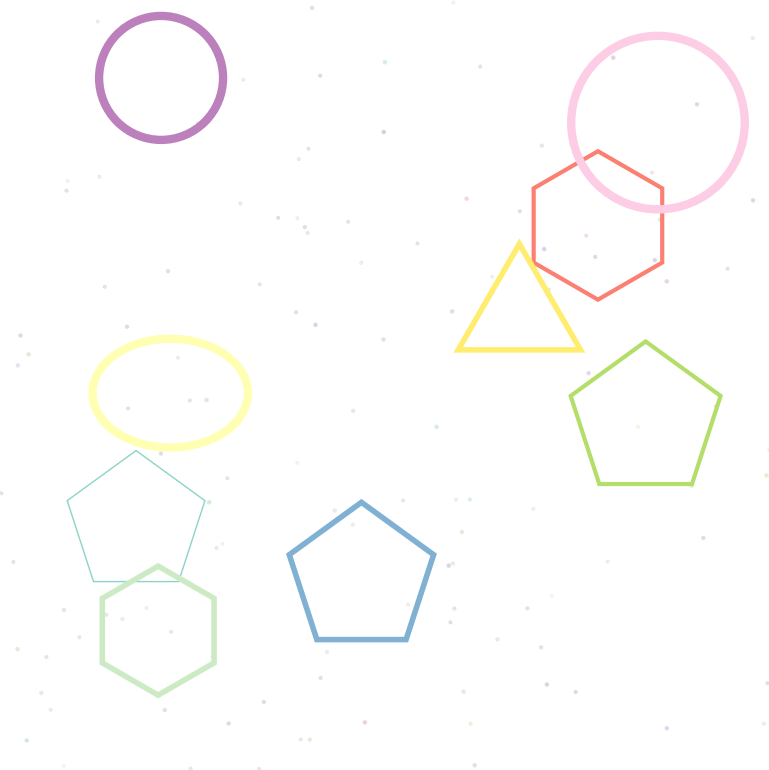[{"shape": "pentagon", "thickness": 0.5, "radius": 0.47, "center": [0.177, 0.321]}, {"shape": "oval", "thickness": 3, "radius": 0.5, "center": [0.221, 0.489]}, {"shape": "hexagon", "thickness": 1.5, "radius": 0.48, "center": [0.777, 0.707]}, {"shape": "pentagon", "thickness": 2, "radius": 0.49, "center": [0.469, 0.249]}, {"shape": "pentagon", "thickness": 1.5, "radius": 0.51, "center": [0.838, 0.454]}, {"shape": "circle", "thickness": 3, "radius": 0.56, "center": [0.855, 0.841]}, {"shape": "circle", "thickness": 3, "radius": 0.4, "center": [0.209, 0.899]}, {"shape": "hexagon", "thickness": 2, "radius": 0.42, "center": [0.205, 0.181]}, {"shape": "triangle", "thickness": 2, "radius": 0.46, "center": [0.675, 0.591]}]